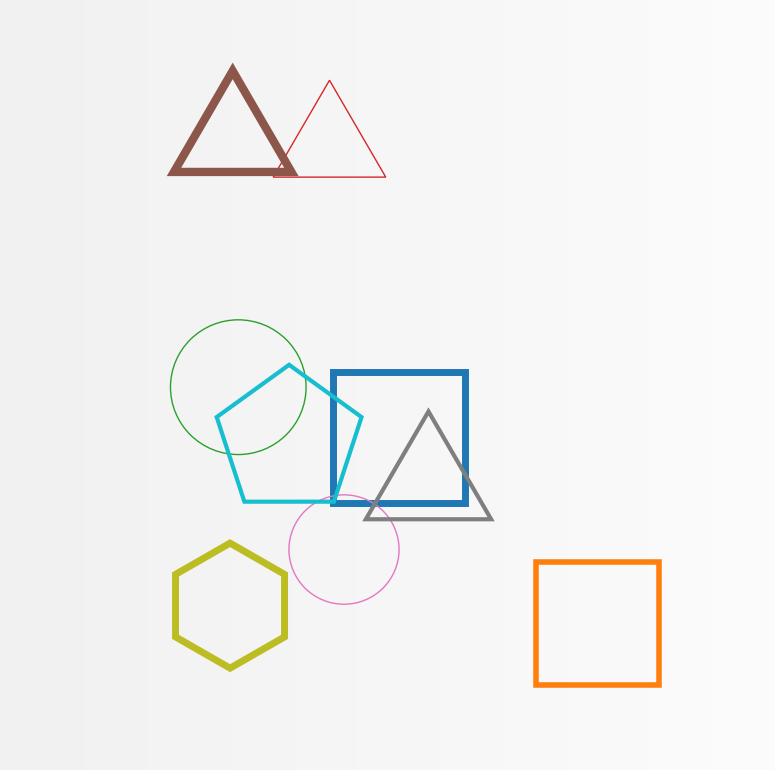[{"shape": "square", "thickness": 2.5, "radius": 0.42, "center": [0.514, 0.432]}, {"shape": "square", "thickness": 2, "radius": 0.4, "center": [0.771, 0.19]}, {"shape": "circle", "thickness": 0.5, "radius": 0.44, "center": [0.307, 0.497]}, {"shape": "triangle", "thickness": 0.5, "radius": 0.42, "center": [0.425, 0.812]}, {"shape": "triangle", "thickness": 3, "radius": 0.44, "center": [0.3, 0.82]}, {"shape": "circle", "thickness": 0.5, "radius": 0.36, "center": [0.444, 0.286]}, {"shape": "triangle", "thickness": 1.5, "radius": 0.47, "center": [0.553, 0.372]}, {"shape": "hexagon", "thickness": 2.5, "radius": 0.41, "center": [0.297, 0.213]}, {"shape": "pentagon", "thickness": 1.5, "radius": 0.49, "center": [0.373, 0.428]}]